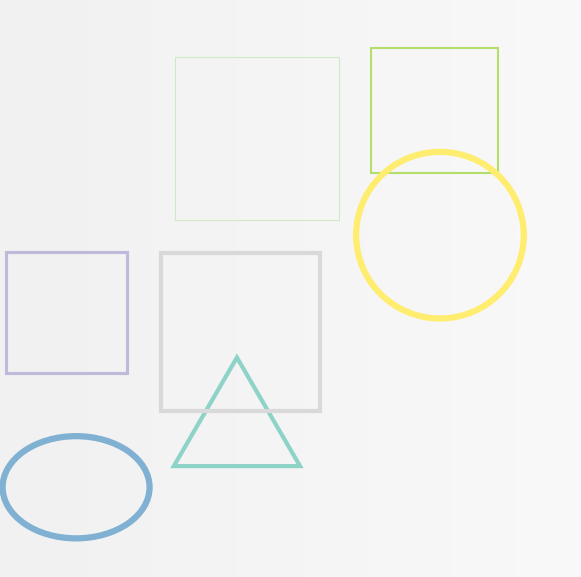[{"shape": "triangle", "thickness": 2, "radius": 0.63, "center": [0.408, 0.255]}, {"shape": "square", "thickness": 1.5, "radius": 0.52, "center": [0.115, 0.458]}, {"shape": "oval", "thickness": 3, "radius": 0.63, "center": [0.131, 0.155]}, {"shape": "square", "thickness": 1, "radius": 0.54, "center": [0.747, 0.808]}, {"shape": "square", "thickness": 2, "radius": 0.68, "center": [0.414, 0.424]}, {"shape": "square", "thickness": 0.5, "radius": 0.71, "center": [0.442, 0.759]}, {"shape": "circle", "thickness": 3, "radius": 0.72, "center": [0.757, 0.592]}]